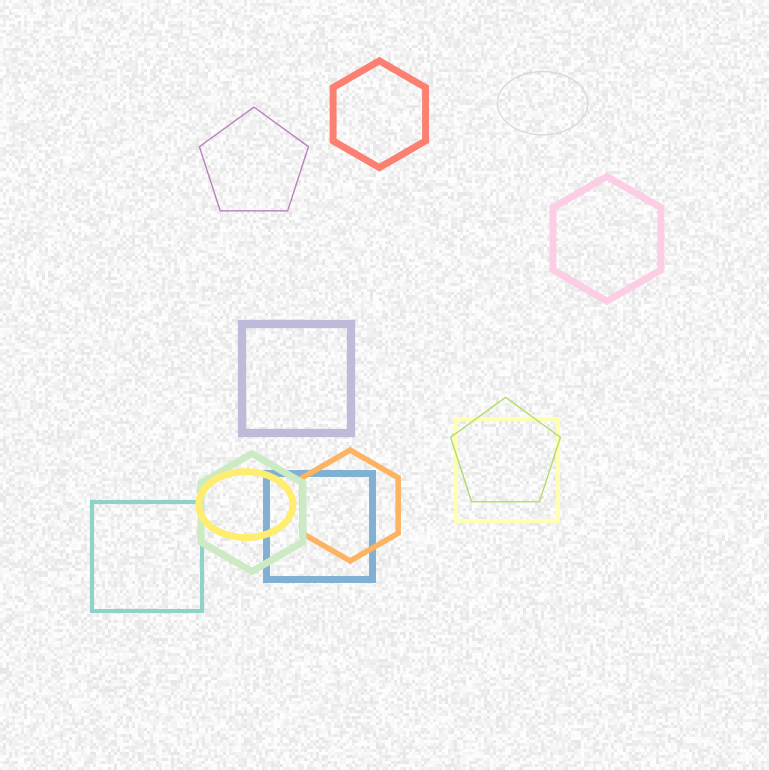[{"shape": "square", "thickness": 1.5, "radius": 0.36, "center": [0.191, 0.277]}, {"shape": "square", "thickness": 1.5, "radius": 0.33, "center": [0.659, 0.389]}, {"shape": "square", "thickness": 3, "radius": 0.35, "center": [0.385, 0.508]}, {"shape": "hexagon", "thickness": 2.5, "radius": 0.35, "center": [0.493, 0.852]}, {"shape": "square", "thickness": 2.5, "radius": 0.34, "center": [0.414, 0.316]}, {"shape": "hexagon", "thickness": 2, "radius": 0.36, "center": [0.455, 0.344]}, {"shape": "pentagon", "thickness": 0.5, "radius": 0.37, "center": [0.657, 0.409]}, {"shape": "hexagon", "thickness": 2.5, "radius": 0.4, "center": [0.788, 0.69]}, {"shape": "oval", "thickness": 0.5, "radius": 0.29, "center": [0.705, 0.866]}, {"shape": "pentagon", "thickness": 0.5, "radius": 0.37, "center": [0.33, 0.786]}, {"shape": "hexagon", "thickness": 2.5, "radius": 0.38, "center": [0.327, 0.334]}, {"shape": "oval", "thickness": 2.5, "radius": 0.31, "center": [0.319, 0.345]}]